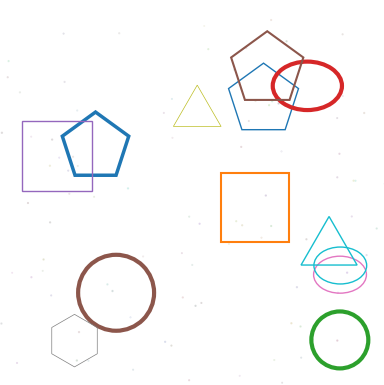[{"shape": "pentagon", "thickness": 2.5, "radius": 0.45, "center": [0.248, 0.618]}, {"shape": "pentagon", "thickness": 1, "radius": 0.48, "center": [0.684, 0.74]}, {"shape": "square", "thickness": 1.5, "radius": 0.44, "center": [0.663, 0.461]}, {"shape": "circle", "thickness": 3, "radius": 0.37, "center": [0.883, 0.117]}, {"shape": "oval", "thickness": 3, "radius": 0.45, "center": [0.798, 0.777]}, {"shape": "square", "thickness": 1, "radius": 0.45, "center": [0.148, 0.595]}, {"shape": "circle", "thickness": 3, "radius": 0.49, "center": [0.302, 0.24]}, {"shape": "pentagon", "thickness": 1.5, "radius": 0.49, "center": [0.694, 0.82]}, {"shape": "oval", "thickness": 1, "radius": 0.34, "center": [0.883, 0.287]}, {"shape": "hexagon", "thickness": 0.5, "radius": 0.34, "center": [0.194, 0.115]}, {"shape": "triangle", "thickness": 0.5, "radius": 0.36, "center": [0.512, 0.707]}, {"shape": "triangle", "thickness": 1, "radius": 0.42, "center": [0.855, 0.354]}, {"shape": "oval", "thickness": 1, "radius": 0.34, "center": [0.884, 0.31]}]